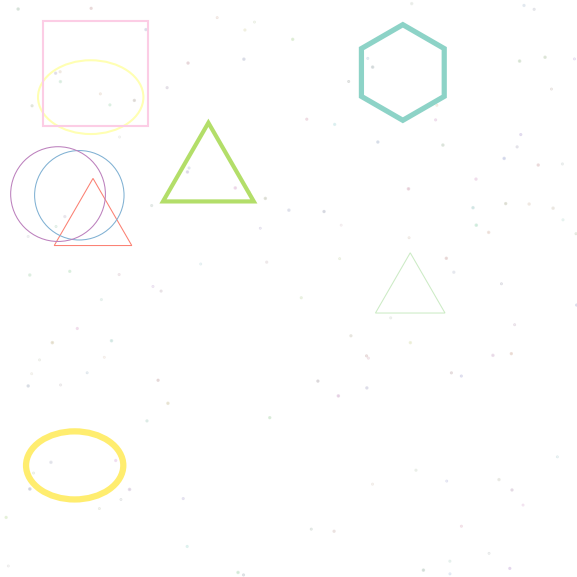[{"shape": "hexagon", "thickness": 2.5, "radius": 0.41, "center": [0.698, 0.874]}, {"shape": "oval", "thickness": 1, "radius": 0.46, "center": [0.157, 0.831]}, {"shape": "triangle", "thickness": 0.5, "radius": 0.39, "center": [0.161, 0.613]}, {"shape": "circle", "thickness": 0.5, "radius": 0.39, "center": [0.137, 0.661]}, {"shape": "triangle", "thickness": 2, "radius": 0.45, "center": [0.361, 0.696]}, {"shape": "square", "thickness": 1, "radius": 0.45, "center": [0.165, 0.871]}, {"shape": "circle", "thickness": 0.5, "radius": 0.41, "center": [0.1, 0.663]}, {"shape": "triangle", "thickness": 0.5, "radius": 0.35, "center": [0.71, 0.492]}, {"shape": "oval", "thickness": 3, "radius": 0.42, "center": [0.129, 0.193]}]